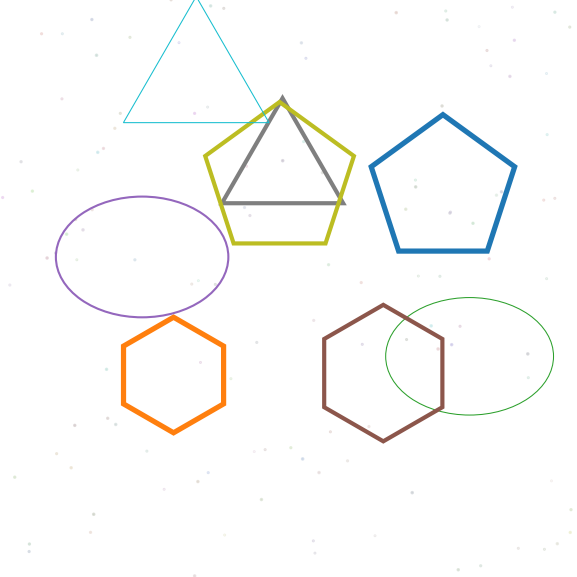[{"shape": "pentagon", "thickness": 2.5, "radius": 0.65, "center": [0.767, 0.67]}, {"shape": "hexagon", "thickness": 2.5, "radius": 0.5, "center": [0.301, 0.35]}, {"shape": "oval", "thickness": 0.5, "radius": 0.73, "center": [0.813, 0.382]}, {"shape": "oval", "thickness": 1, "radius": 0.75, "center": [0.246, 0.554]}, {"shape": "hexagon", "thickness": 2, "radius": 0.59, "center": [0.664, 0.353]}, {"shape": "triangle", "thickness": 2, "radius": 0.61, "center": [0.489, 0.708]}, {"shape": "pentagon", "thickness": 2, "radius": 0.68, "center": [0.484, 0.687]}, {"shape": "triangle", "thickness": 0.5, "radius": 0.73, "center": [0.34, 0.86]}]